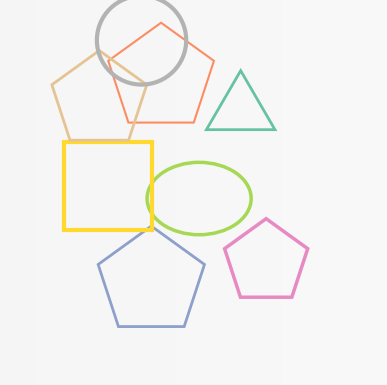[{"shape": "triangle", "thickness": 2, "radius": 0.51, "center": [0.621, 0.714]}, {"shape": "pentagon", "thickness": 1.5, "radius": 0.72, "center": [0.416, 0.798]}, {"shape": "pentagon", "thickness": 2, "radius": 0.72, "center": [0.39, 0.268]}, {"shape": "pentagon", "thickness": 2.5, "radius": 0.56, "center": [0.687, 0.319]}, {"shape": "oval", "thickness": 2.5, "radius": 0.67, "center": [0.514, 0.484]}, {"shape": "square", "thickness": 3, "radius": 0.57, "center": [0.279, 0.517]}, {"shape": "pentagon", "thickness": 2, "radius": 0.64, "center": [0.256, 0.74]}, {"shape": "circle", "thickness": 3, "radius": 0.58, "center": [0.365, 0.896]}]